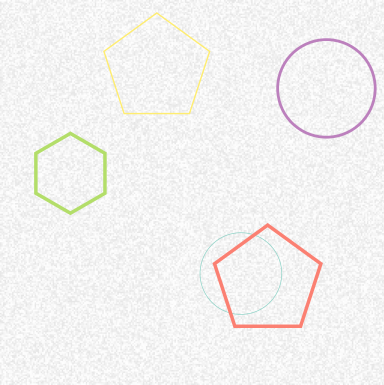[{"shape": "circle", "thickness": 0.5, "radius": 0.53, "center": [0.626, 0.289]}, {"shape": "pentagon", "thickness": 2.5, "radius": 0.73, "center": [0.695, 0.27]}, {"shape": "hexagon", "thickness": 2.5, "radius": 0.52, "center": [0.183, 0.55]}, {"shape": "circle", "thickness": 2, "radius": 0.63, "center": [0.848, 0.77]}, {"shape": "pentagon", "thickness": 1, "radius": 0.72, "center": [0.407, 0.822]}]